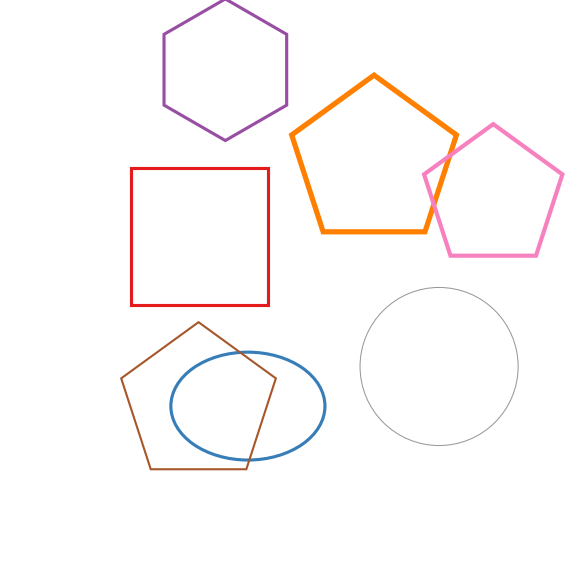[{"shape": "square", "thickness": 1.5, "radius": 0.59, "center": [0.345, 0.59]}, {"shape": "oval", "thickness": 1.5, "radius": 0.67, "center": [0.429, 0.296]}, {"shape": "hexagon", "thickness": 1.5, "radius": 0.61, "center": [0.39, 0.878]}, {"shape": "pentagon", "thickness": 2.5, "radius": 0.75, "center": [0.648, 0.719]}, {"shape": "pentagon", "thickness": 1, "radius": 0.7, "center": [0.344, 0.3]}, {"shape": "pentagon", "thickness": 2, "radius": 0.63, "center": [0.854, 0.658]}, {"shape": "circle", "thickness": 0.5, "radius": 0.68, "center": [0.76, 0.365]}]